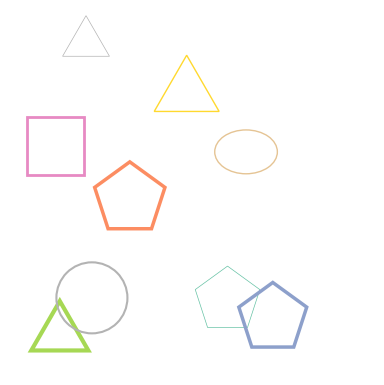[{"shape": "pentagon", "thickness": 0.5, "radius": 0.44, "center": [0.591, 0.221]}, {"shape": "pentagon", "thickness": 2.5, "radius": 0.48, "center": [0.337, 0.484]}, {"shape": "pentagon", "thickness": 2.5, "radius": 0.46, "center": [0.709, 0.174]}, {"shape": "square", "thickness": 2, "radius": 0.37, "center": [0.145, 0.621]}, {"shape": "triangle", "thickness": 3, "radius": 0.43, "center": [0.155, 0.132]}, {"shape": "triangle", "thickness": 1, "radius": 0.49, "center": [0.485, 0.759]}, {"shape": "oval", "thickness": 1, "radius": 0.41, "center": [0.639, 0.606]}, {"shape": "circle", "thickness": 1.5, "radius": 0.46, "center": [0.239, 0.226]}, {"shape": "triangle", "thickness": 0.5, "radius": 0.35, "center": [0.223, 0.889]}]